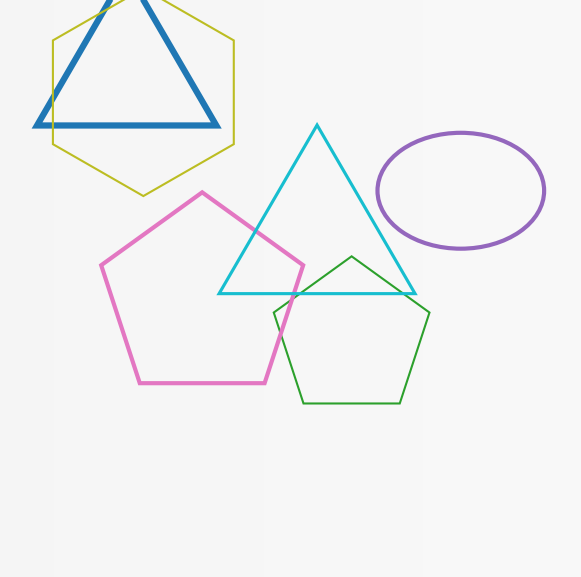[{"shape": "triangle", "thickness": 3, "radius": 0.89, "center": [0.218, 0.871]}, {"shape": "pentagon", "thickness": 1, "radius": 0.7, "center": [0.605, 0.414]}, {"shape": "oval", "thickness": 2, "radius": 0.72, "center": [0.793, 0.669]}, {"shape": "pentagon", "thickness": 2, "radius": 0.91, "center": [0.348, 0.483]}, {"shape": "hexagon", "thickness": 1, "radius": 0.9, "center": [0.247, 0.839]}, {"shape": "triangle", "thickness": 1.5, "radius": 0.97, "center": [0.545, 0.588]}]